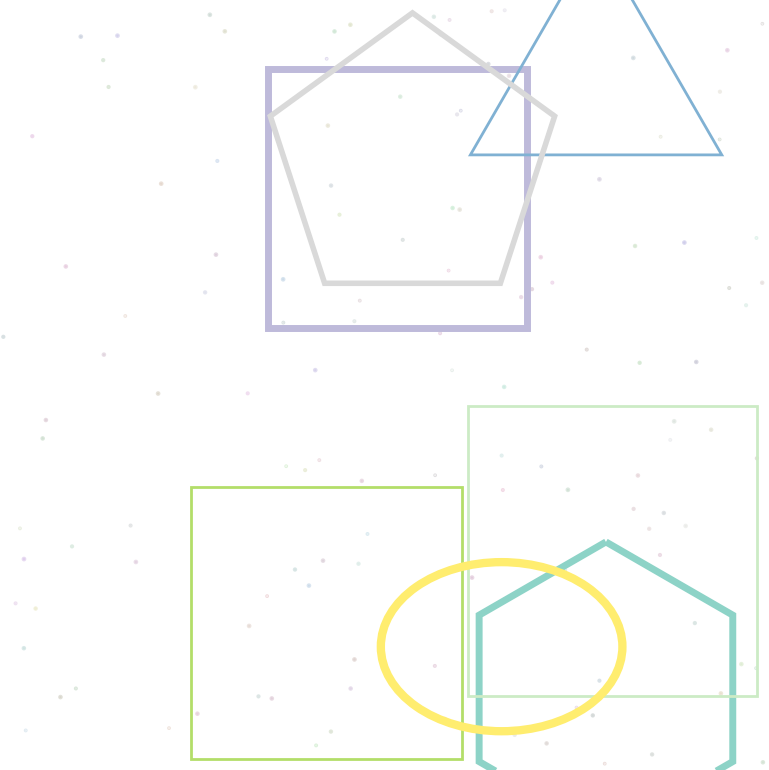[{"shape": "hexagon", "thickness": 2.5, "radius": 0.95, "center": [0.787, 0.106]}, {"shape": "square", "thickness": 2.5, "radius": 0.84, "center": [0.516, 0.743]}, {"shape": "triangle", "thickness": 1, "radius": 0.94, "center": [0.774, 0.893]}, {"shape": "square", "thickness": 1, "radius": 0.88, "center": [0.424, 0.191]}, {"shape": "pentagon", "thickness": 2, "radius": 0.97, "center": [0.536, 0.789]}, {"shape": "square", "thickness": 1, "radius": 0.94, "center": [0.796, 0.285]}, {"shape": "oval", "thickness": 3, "radius": 0.78, "center": [0.651, 0.16]}]